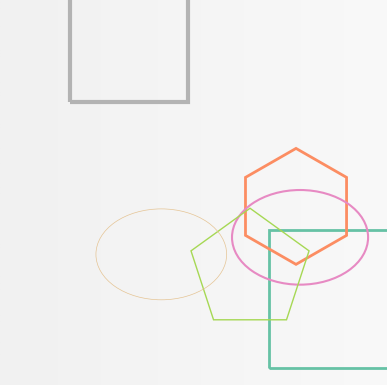[{"shape": "square", "thickness": 2, "radius": 0.9, "center": [0.874, 0.223]}, {"shape": "hexagon", "thickness": 2, "radius": 0.75, "center": [0.764, 0.464]}, {"shape": "oval", "thickness": 1.5, "radius": 0.88, "center": [0.774, 0.384]}, {"shape": "pentagon", "thickness": 1, "radius": 0.8, "center": [0.645, 0.299]}, {"shape": "oval", "thickness": 0.5, "radius": 0.84, "center": [0.416, 0.339]}, {"shape": "square", "thickness": 3, "radius": 0.76, "center": [0.332, 0.889]}]